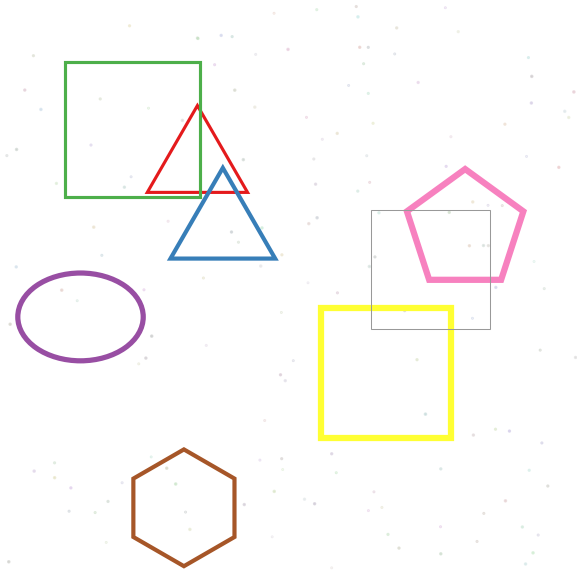[{"shape": "triangle", "thickness": 1.5, "radius": 0.5, "center": [0.342, 0.716]}, {"shape": "triangle", "thickness": 2, "radius": 0.52, "center": [0.386, 0.604]}, {"shape": "square", "thickness": 1.5, "radius": 0.58, "center": [0.229, 0.775]}, {"shape": "oval", "thickness": 2.5, "radius": 0.54, "center": [0.139, 0.45]}, {"shape": "square", "thickness": 3, "radius": 0.56, "center": [0.668, 0.353]}, {"shape": "hexagon", "thickness": 2, "radius": 0.51, "center": [0.318, 0.12]}, {"shape": "pentagon", "thickness": 3, "radius": 0.53, "center": [0.805, 0.6]}, {"shape": "square", "thickness": 0.5, "radius": 0.51, "center": [0.746, 0.532]}]